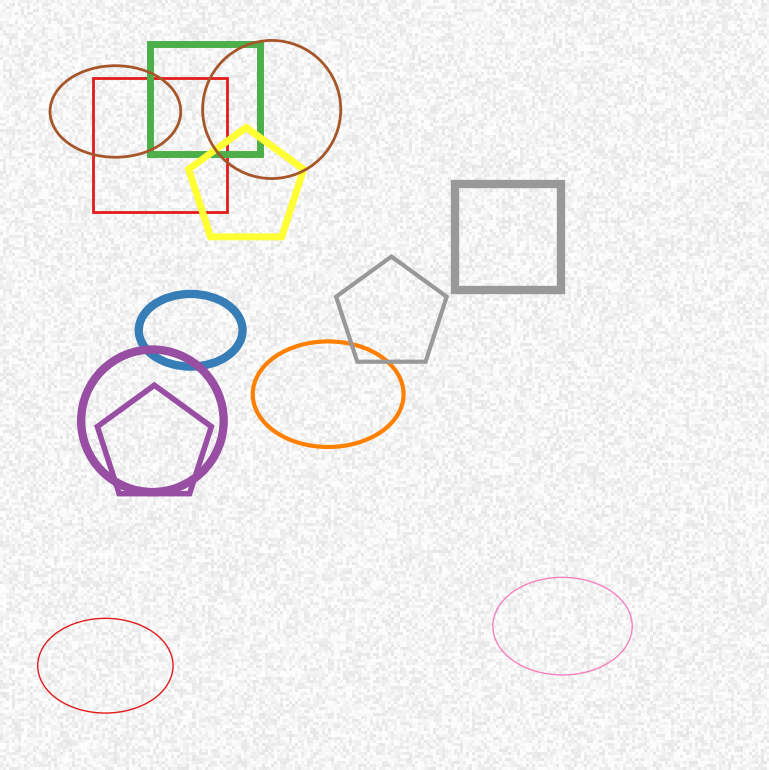[{"shape": "oval", "thickness": 0.5, "radius": 0.44, "center": [0.137, 0.135]}, {"shape": "square", "thickness": 1, "radius": 0.44, "center": [0.208, 0.811]}, {"shape": "oval", "thickness": 3, "radius": 0.34, "center": [0.248, 0.571]}, {"shape": "square", "thickness": 2.5, "radius": 0.36, "center": [0.266, 0.872]}, {"shape": "pentagon", "thickness": 2, "radius": 0.39, "center": [0.2, 0.422]}, {"shape": "circle", "thickness": 3, "radius": 0.46, "center": [0.198, 0.454]}, {"shape": "oval", "thickness": 1.5, "radius": 0.49, "center": [0.426, 0.488]}, {"shape": "pentagon", "thickness": 2.5, "radius": 0.39, "center": [0.32, 0.756]}, {"shape": "oval", "thickness": 1, "radius": 0.42, "center": [0.15, 0.855]}, {"shape": "circle", "thickness": 1, "radius": 0.45, "center": [0.353, 0.858]}, {"shape": "oval", "thickness": 0.5, "radius": 0.45, "center": [0.731, 0.187]}, {"shape": "pentagon", "thickness": 1.5, "radius": 0.38, "center": [0.508, 0.591]}, {"shape": "square", "thickness": 3, "radius": 0.34, "center": [0.66, 0.692]}]